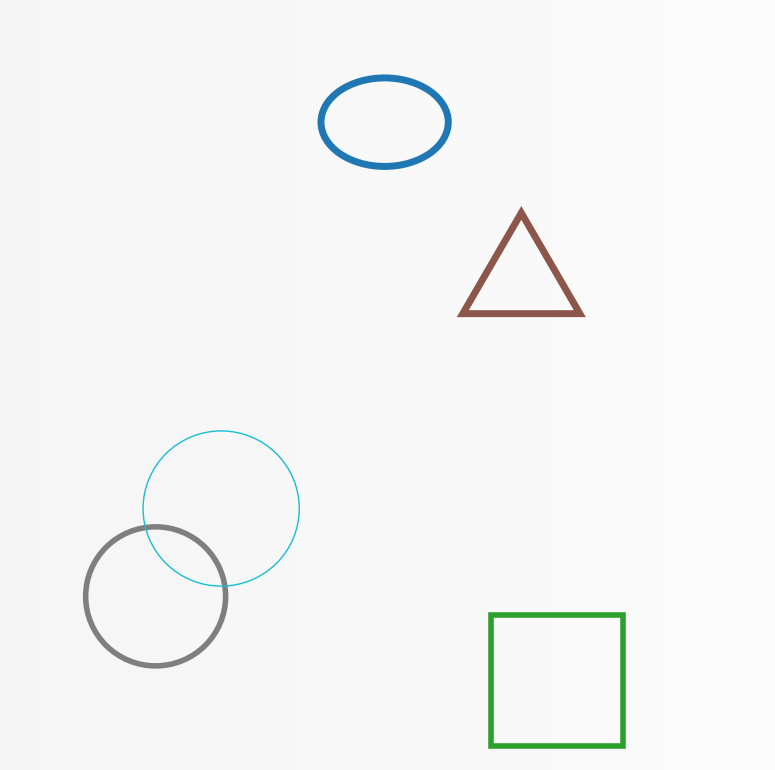[{"shape": "oval", "thickness": 2.5, "radius": 0.41, "center": [0.496, 0.841]}, {"shape": "square", "thickness": 2, "radius": 0.43, "center": [0.719, 0.116]}, {"shape": "triangle", "thickness": 2.5, "radius": 0.44, "center": [0.673, 0.636]}, {"shape": "circle", "thickness": 2, "radius": 0.45, "center": [0.201, 0.226]}, {"shape": "circle", "thickness": 0.5, "radius": 0.5, "center": [0.285, 0.34]}]